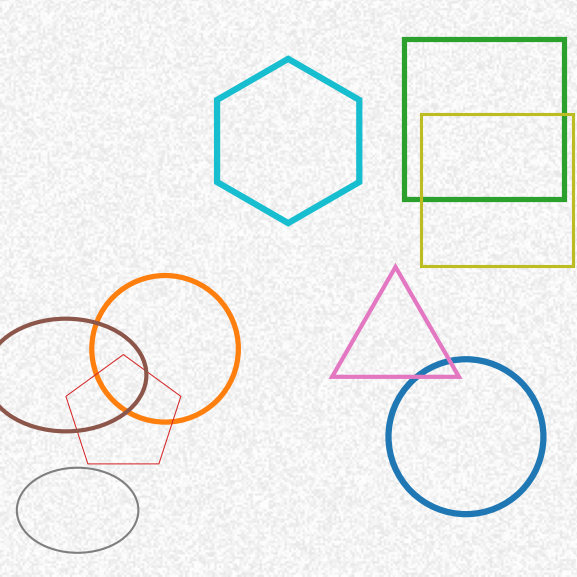[{"shape": "circle", "thickness": 3, "radius": 0.67, "center": [0.807, 0.243]}, {"shape": "circle", "thickness": 2.5, "radius": 0.63, "center": [0.286, 0.395]}, {"shape": "square", "thickness": 2.5, "radius": 0.69, "center": [0.837, 0.793]}, {"shape": "pentagon", "thickness": 0.5, "radius": 0.52, "center": [0.214, 0.281]}, {"shape": "oval", "thickness": 2, "radius": 0.7, "center": [0.114, 0.35]}, {"shape": "triangle", "thickness": 2, "radius": 0.63, "center": [0.685, 0.41]}, {"shape": "oval", "thickness": 1, "radius": 0.53, "center": [0.134, 0.116]}, {"shape": "square", "thickness": 1.5, "radius": 0.66, "center": [0.861, 0.67]}, {"shape": "hexagon", "thickness": 3, "radius": 0.71, "center": [0.499, 0.755]}]